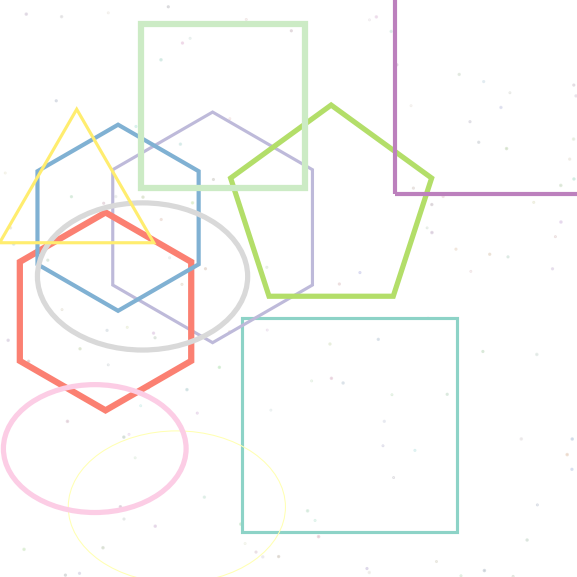[{"shape": "square", "thickness": 1.5, "radius": 0.93, "center": [0.605, 0.262]}, {"shape": "oval", "thickness": 0.5, "radius": 0.94, "center": [0.306, 0.121]}, {"shape": "hexagon", "thickness": 1.5, "radius": 1.0, "center": [0.368, 0.605]}, {"shape": "hexagon", "thickness": 3, "radius": 0.86, "center": [0.183, 0.46]}, {"shape": "hexagon", "thickness": 2, "radius": 0.81, "center": [0.204, 0.622]}, {"shape": "pentagon", "thickness": 2.5, "radius": 0.91, "center": [0.573, 0.634]}, {"shape": "oval", "thickness": 2.5, "radius": 0.79, "center": [0.164, 0.222]}, {"shape": "oval", "thickness": 2.5, "radius": 0.91, "center": [0.247, 0.52]}, {"shape": "square", "thickness": 2, "radius": 0.93, "center": [0.871, 0.851]}, {"shape": "square", "thickness": 3, "radius": 0.71, "center": [0.387, 0.816]}, {"shape": "triangle", "thickness": 1.5, "radius": 0.77, "center": [0.133, 0.656]}]